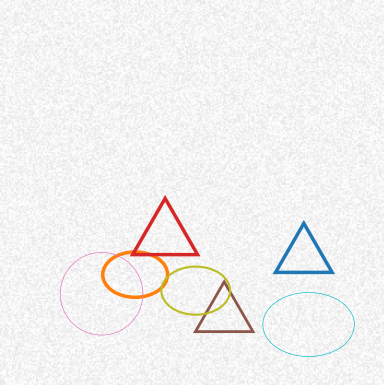[{"shape": "triangle", "thickness": 2.5, "radius": 0.42, "center": [0.789, 0.335]}, {"shape": "oval", "thickness": 2.5, "radius": 0.42, "center": [0.351, 0.287]}, {"shape": "triangle", "thickness": 2.5, "radius": 0.49, "center": [0.429, 0.387]}, {"shape": "triangle", "thickness": 2, "radius": 0.43, "center": [0.582, 0.182]}, {"shape": "circle", "thickness": 0.5, "radius": 0.54, "center": [0.264, 0.237]}, {"shape": "oval", "thickness": 1.5, "radius": 0.45, "center": [0.508, 0.245]}, {"shape": "oval", "thickness": 0.5, "radius": 0.59, "center": [0.802, 0.157]}]